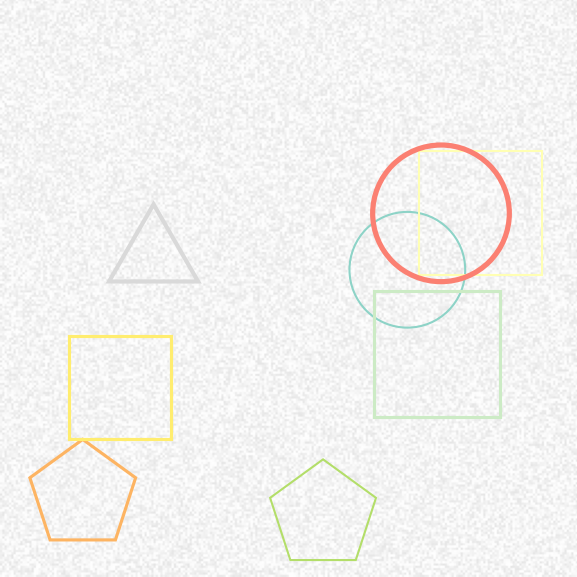[{"shape": "circle", "thickness": 1, "radius": 0.5, "center": [0.705, 0.532]}, {"shape": "square", "thickness": 1, "radius": 0.53, "center": [0.832, 0.63]}, {"shape": "circle", "thickness": 2.5, "radius": 0.59, "center": [0.764, 0.63]}, {"shape": "pentagon", "thickness": 1.5, "radius": 0.48, "center": [0.143, 0.142]}, {"shape": "pentagon", "thickness": 1, "radius": 0.48, "center": [0.559, 0.107]}, {"shape": "triangle", "thickness": 2, "radius": 0.45, "center": [0.266, 0.556]}, {"shape": "square", "thickness": 1.5, "radius": 0.54, "center": [0.756, 0.387]}, {"shape": "square", "thickness": 1.5, "radius": 0.44, "center": [0.208, 0.328]}]